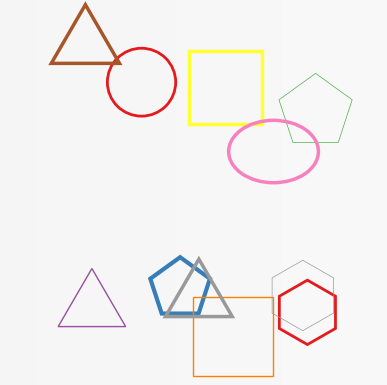[{"shape": "hexagon", "thickness": 2, "radius": 0.42, "center": [0.793, 0.189]}, {"shape": "circle", "thickness": 2, "radius": 0.44, "center": [0.365, 0.787]}, {"shape": "pentagon", "thickness": 3, "radius": 0.4, "center": [0.465, 0.251]}, {"shape": "pentagon", "thickness": 0.5, "radius": 0.5, "center": [0.814, 0.71]}, {"shape": "triangle", "thickness": 1, "radius": 0.5, "center": [0.237, 0.202]}, {"shape": "square", "thickness": 1, "radius": 0.51, "center": [0.602, 0.125]}, {"shape": "square", "thickness": 2.5, "radius": 0.47, "center": [0.583, 0.772]}, {"shape": "triangle", "thickness": 2.5, "radius": 0.51, "center": [0.22, 0.886]}, {"shape": "oval", "thickness": 2.5, "radius": 0.58, "center": [0.706, 0.606]}, {"shape": "triangle", "thickness": 2.5, "radius": 0.5, "center": [0.513, 0.227]}, {"shape": "hexagon", "thickness": 0.5, "radius": 0.46, "center": [0.781, 0.233]}]